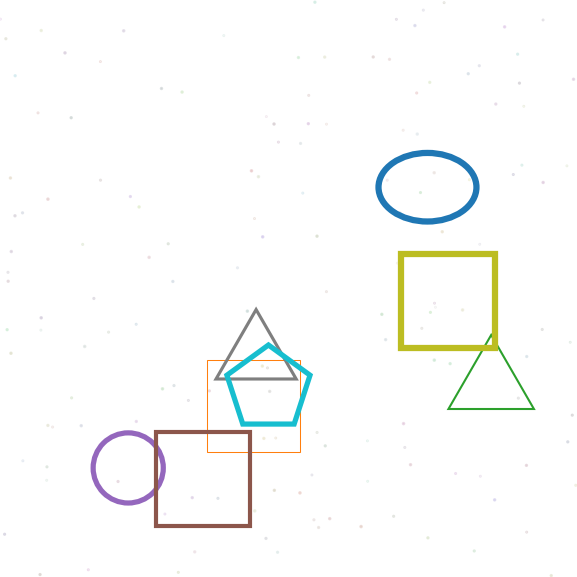[{"shape": "oval", "thickness": 3, "radius": 0.42, "center": [0.74, 0.675]}, {"shape": "square", "thickness": 0.5, "radius": 0.4, "center": [0.439, 0.296]}, {"shape": "triangle", "thickness": 1, "radius": 0.43, "center": [0.851, 0.334]}, {"shape": "circle", "thickness": 2.5, "radius": 0.3, "center": [0.222, 0.189]}, {"shape": "square", "thickness": 2, "radius": 0.41, "center": [0.352, 0.17]}, {"shape": "triangle", "thickness": 1.5, "radius": 0.4, "center": [0.443, 0.383]}, {"shape": "square", "thickness": 3, "radius": 0.41, "center": [0.776, 0.478]}, {"shape": "pentagon", "thickness": 2.5, "radius": 0.38, "center": [0.465, 0.326]}]